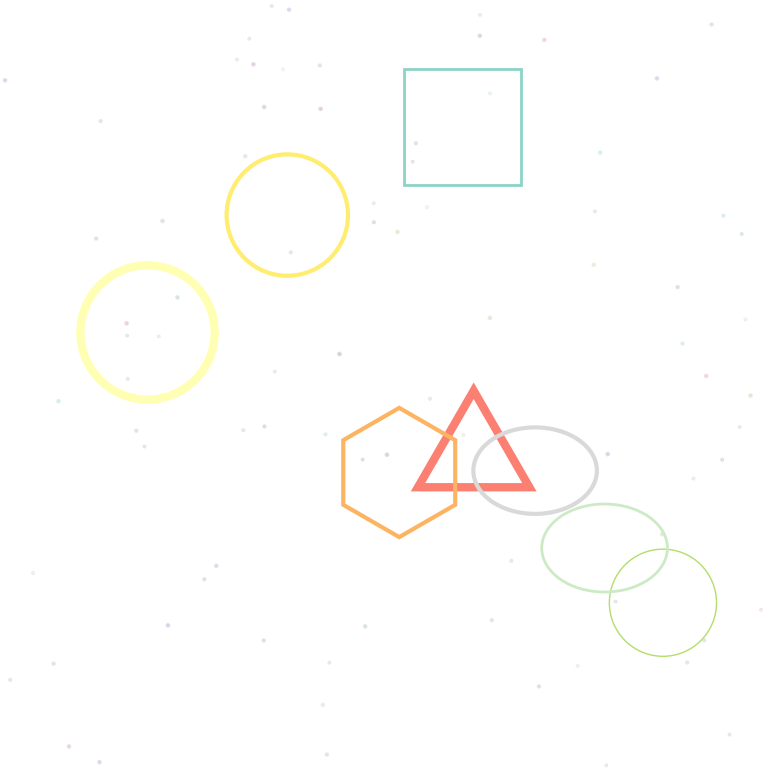[{"shape": "square", "thickness": 1, "radius": 0.38, "center": [0.601, 0.836]}, {"shape": "circle", "thickness": 3, "radius": 0.44, "center": [0.192, 0.568]}, {"shape": "triangle", "thickness": 3, "radius": 0.42, "center": [0.615, 0.409]}, {"shape": "hexagon", "thickness": 1.5, "radius": 0.42, "center": [0.519, 0.386]}, {"shape": "circle", "thickness": 0.5, "radius": 0.35, "center": [0.861, 0.217]}, {"shape": "oval", "thickness": 1.5, "radius": 0.4, "center": [0.695, 0.389]}, {"shape": "oval", "thickness": 1, "radius": 0.41, "center": [0.785, 0.288]}, {"shape": "circle", "thickness": 1.5, "radius": 0.39, "center": [0.373, 0.721]}]